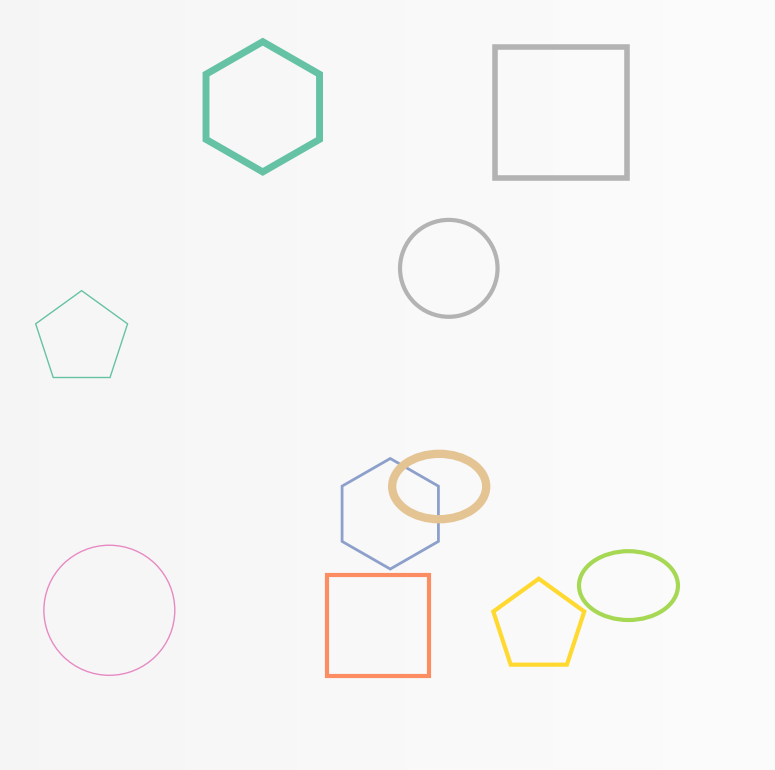[{"shape": "pentagon", "thickness": 0.5, "radius": 0.31, "center": [0.105, 0.56]}, {"shape": "hexagon", "thickness": 2.5, "radius": 0.42, "center": [0.339, 0.861]}, {"shape": "square", "thickness": 1.5, "radius": 0.33, "center": [0.488, 0.188]}, {"shape": "hexagon", "thickness": 1, "radius": 0.36, "center": [0.504, 0.333]}, {"shape": "circle", "thickness": 0.5, "radius": 0.42, "center": [0.141, 0.207]}, {"shape": "oval", "thickness": 1.5, "radius": 0.32, "center": [0.811, 0.239]}, {"shape": "pentagon", "thickness": 1.5, "radius": 0.31, "center": [0.695, 0.187]}, {"shape": "oval", "thickness": 3, "radius": 0.3, "center": [0.567, 0.368]}, {"shape": "circle", "thickness": 1.5, "radius": 0.31, "center": [0.579, 0.652]}, {"shape": "square", "thickness": 2, "radius": 0.43, "center": [0.724, 0.854]}]